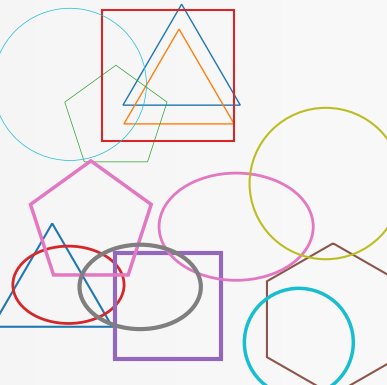[{"shape": "triangle", "thickness": 1, "radius": 0.87, "center": [0.469, 0.814]}, {"shape": "triangle", "thickness": 1.5, "radius": 0.89, "center": [0.135, 0.241]}, {"shape": "triangle", "thickness": 1, "radius": 0.82, "center": [0.462, 0.76]}, {"shape": "pentagon", "thickness": 0.5, "radius": 0.69, "center": [0.299, 0.692]}, {"shape": "square", "thickness": 1.5, "radius": 0.85, "center": [0.433, 0.805]}, {"shape": "oval", "thickness": 2, "radius": 0.72, "center": [0.177, 0.26]}, {"shape": "square", "thickness": 3, "radius": 0.69, "center": [0.433, 0.205]}, {"shape": "hexagon", "thickness": 1.5, "radius": 0.99, "center": [0.86, 0.171]}, {"shape": "oval", "thickness": 2, "radius": 0.99, "center": [0.609, 0.411]}, {"shape": "pentagon", "thickness": 2.5, "radius": 0.82, "center": [0.234, 0.418]}, {"shape": "oval", "thickness": 3, "radius": 0.78, "center": [0.362, 0.255]}, {"shape": "circle", "thickness": 1.5, "radius": 0.98, "center": [0.841, 0.523]}, {"shape": "circle", "thickness": 2.5, "radius": 0.7, "center": [0.771, 0.11]}, {"shape": "circle", "thickness": 0.5, "radius": 0.99, "center": [0.18, 0.781]}]